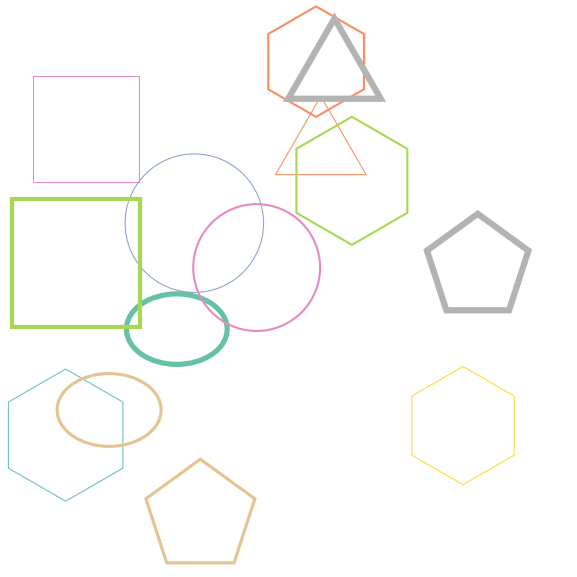[{"shape": "hexagon", "thickness": 0.5, "radius": 0.57, "center": [0.114, 0.246]}, {"shape": "oval", "thickness": 2.5, "radius": 0.44, "center": [0.306, 0.429]}, {"shape": "hexagon", "thickness": 1, "radius": 0.48, "center": [0.547, 0.892]}, {"shape": "triangle", "thickness": 0.5, "radius": 0.45, "center": [0.556, 0.742]}, {"shape": "circle", "thickness": 0.5, "radius": 0.6, "center": [0.336, 0.613]}, {"shape": "square", "thickness": 0.5, "radius": 0.46, "center": [0.149, 0.776]}, {"shape": "circle", "thickness": 1, "radius": 0.55, "center": [0.444, 0.536]}, {"shape": "square", "thickness": 2, "radius": 0.55, "center": [0.132, 0.543]}, {"shape": "hexagon", "thickness": 1, "radius": 0.55, "center": [0.609, 0.686]}, {"shape": "hexagon", "thickness": 0.5, "radius": 0.51, "center": [0.802, 0.262]}, {"shape": "oval", "thickness": 1.5, "radius": 0.45, "center": [0.189, 0.289]}, {"shape": "pentagon", "thickness": 1.5, "radius": 0.5, "center": [0.347, 0.105]}, {"shape": "triangle", "thickness": 3, "radius": 0.46, "center": [0.579, 0.874]}, {"shape": "pentagon", "thickness": 3, "radius": 0.46, "center": [0.827, 0.537]}]